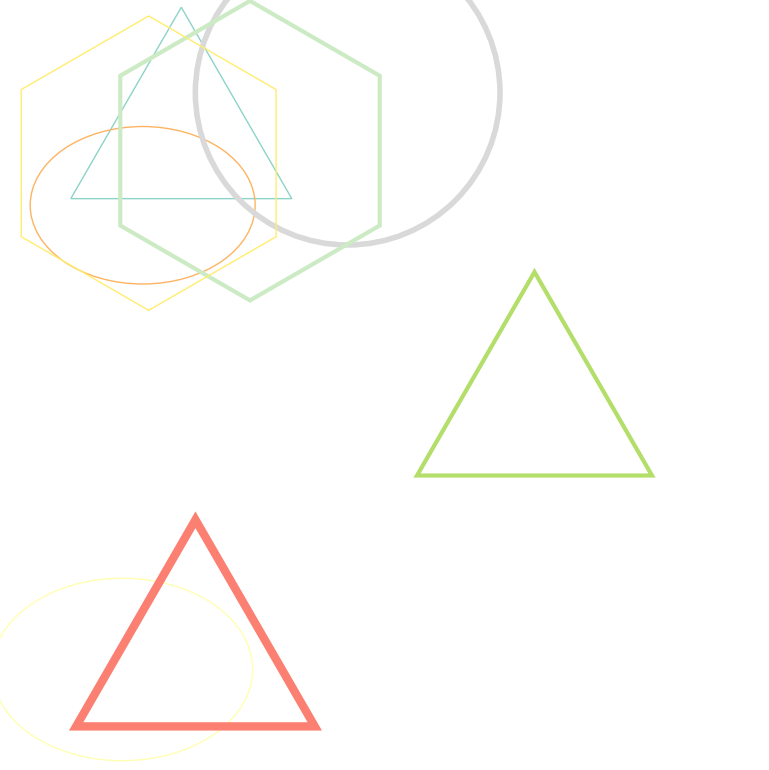[{"shape": "triangle", "thickness": 0.5, "radius": 0.83, "center": [0.235, 0.825]}, {"shape": "oval", "thickness": 0.5, "radius": 0.85, "center": [0.159, 0.131]}, {"shape": "triangle", "thickness": 3, "radius": 0.89, "center": [0.254, 0.146]}, {"shape": "oval", "thickness": 0.5, "radius": 0.73, "center": [0.185, 0.733]}, {"shape": "triangle", "thickness": 1.5, "radius": 0.88, "center": [0.694, 0.471]}, {"shape": "circle", "thickness": 2, "radius": 0.99, "center": [0.452, 0.88]}, {"shape": "hexagon", "thickness": 1.5, "radius": 0.97, "center": [0.325, 0.804]}, {"shape": "hexagon", "thickness": 0.5, "radius": 0.96, "center": [0.193, 0.788]}]